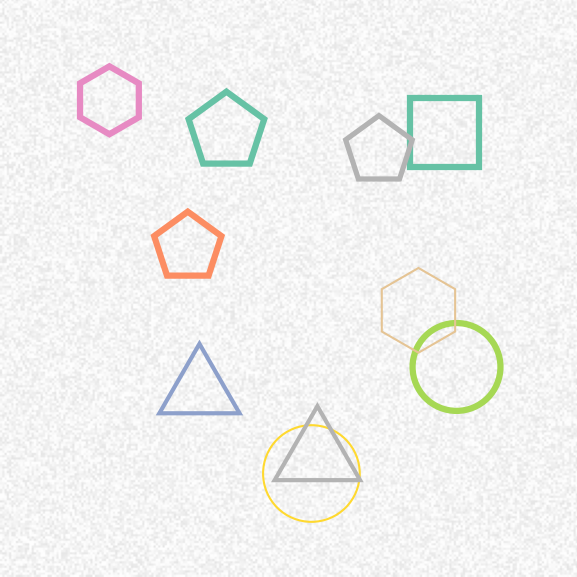[{"shape": "square", "thickness": 3, "radius": 0.3, "center": [0.769, 0.77]}, {"shape": "pentagon", "thickness": 3, "radius": 0.34, "center": [0.392, 0.772]}, {"shape": "pentagon", "thickness": 3, "radius": 0.31, "center": [0.325, 0.571]}, {"shape": "triangle", "thickness": 2, "radius": 0.4, "center": [0.345, 0.324]}, {"shape": "hexagon", "thickness": 3, "radius": 0.29, "center": [0.189, 0.825]}, {"shape": "circle", "thickness": 3, "radius": 0.38, "center": [0.79, 0.364]}, {"shape": "circle", "thickness": 1, "radius": 0.42, "center": [0.539, 0.179]}, {"shape": "hexagon", "thickness": 1, "radius": 0.37, "center": [0.725, 0.462]}, {"shape": "pentagon", "thickness": 2.5, "radius": 0.3, "center": [0.656, 0.738]}, {"shape": "triangle", "thickness": 2, "radius": 0.43, "center": [0.55, 0.21]}]